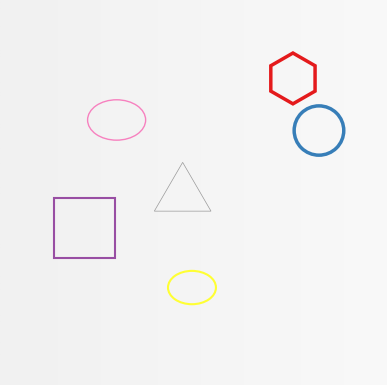[{"shape": "hexagon", "thickness": 2.5, "radius": 0.33, "center": [0.756, 0.796]}, {"shape": "circle", "thickness": 2.5, "radius": 0.32, "center": [0.823, 0.661]}, {"shape": "square", "thickness": 1.5, "radius": 0.39, "center": [0.218, 0.409]}, {"shape": "oval", "thickness": 1.5, "radius": 0.31, "center": [0.495, 0.253]}, {"shape": "oval", "thickness": 1, "radius": 0.37, "center": [0.301, 0.688]}, {"shape": "triangle", "thickness": 0.5, "radius": 0.42, "center": [0.471, 0.494]}]